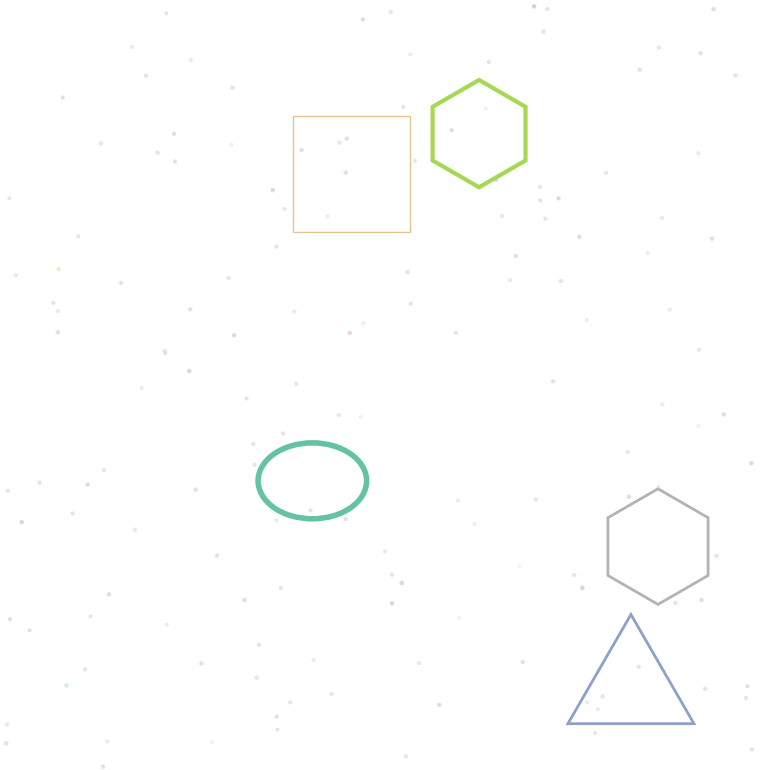[{"shape": "oval", "thickness": 2, "radius": 0.35, "center": [0.406, 0.376]}, {"shape": "triangle", "thickness": 1, "radius": 0.47, "center": [0.819, 0.107]}, {"shape": "hexagon", "thickness": 1.5, "radius": 0.35, "center": [0.622, 0.826]}, {"shape": "square", "thickness": 0.5, "radius": 0.38, "center": [0.457, 0.774]}, {"shape": "hexagon", "thickness": 1, "radius": 0.38, "center": [0.855, 0.29]}]